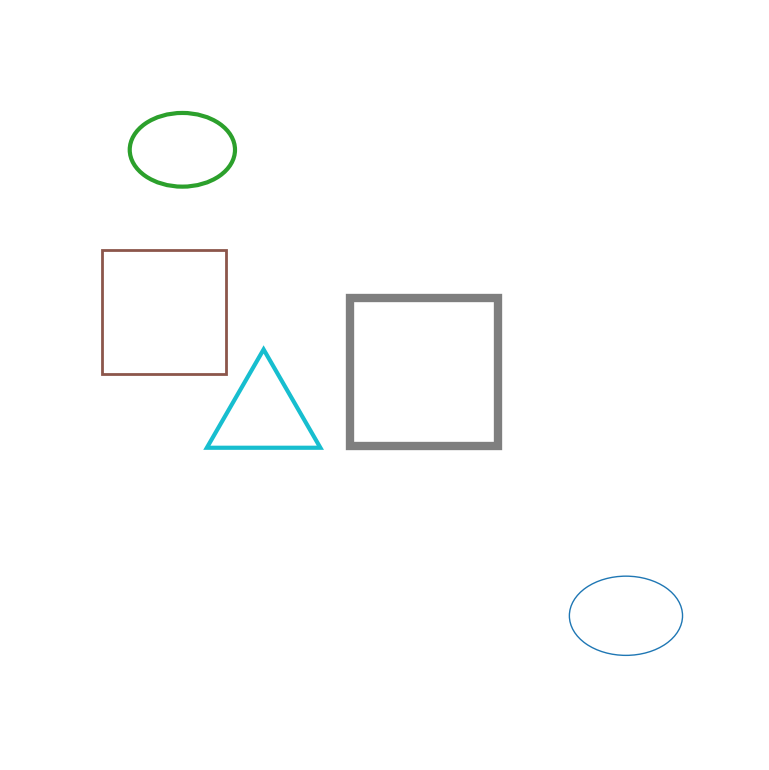[{"shape": "oval", "thickness": 0.5, "radius": 0.37, "center": [0.813, 0.2]}, {"shape": "oval", "thickness": 1.5, "radius": 0.34, "center": [0.237, 0.805]}, {"shape": "square", "thickness": 1, "radius": 0.4, "center": [0.213, 0.594]}, {"shape": "square", "thickness": 3, "radius": 0.48, "center": [0.551, 0.517]}, {"shape": "triangle", "thickness": 1.5, "radius": 0.43, "center": [0.342, 0.461]}]